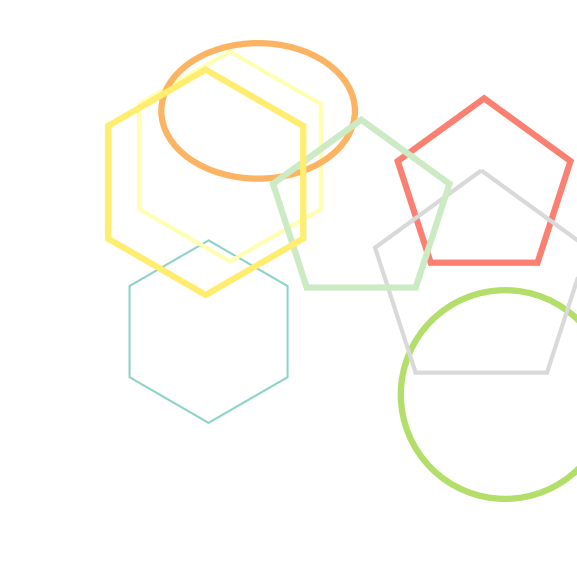[{"shape": "hexagon", "thickness": 1, "radius": 0.79, "center": [0.361, 0.425]}, {"shape": "hexagon", "thickness": 2, "radius": 0.91, "center": [0.398, 0.728]}, {"shape": "pentagon", "thickness": 3, "radius": 0.79, "center": [0.838, 0.672]}, {"shape": "oval", "thickness": 3, "radius": 0.84, "center": [0.447, 0.807]}, {"shape": "circle", "thickness": 3, "radius": 0.9, "center": [0.875, 0.316]}, {"shape": "pentagon", "thickness": 2, "radius": 0.97, "center": [0.833, 0.51]}, {"shape": "pentagon", "thickness": 3, "radius": 0.8, "center": [0.626, 0.631]}, {"shape": "hexagon", "thickness": 3, "radius": 0.98, "center": [0.356, 0.683]}]